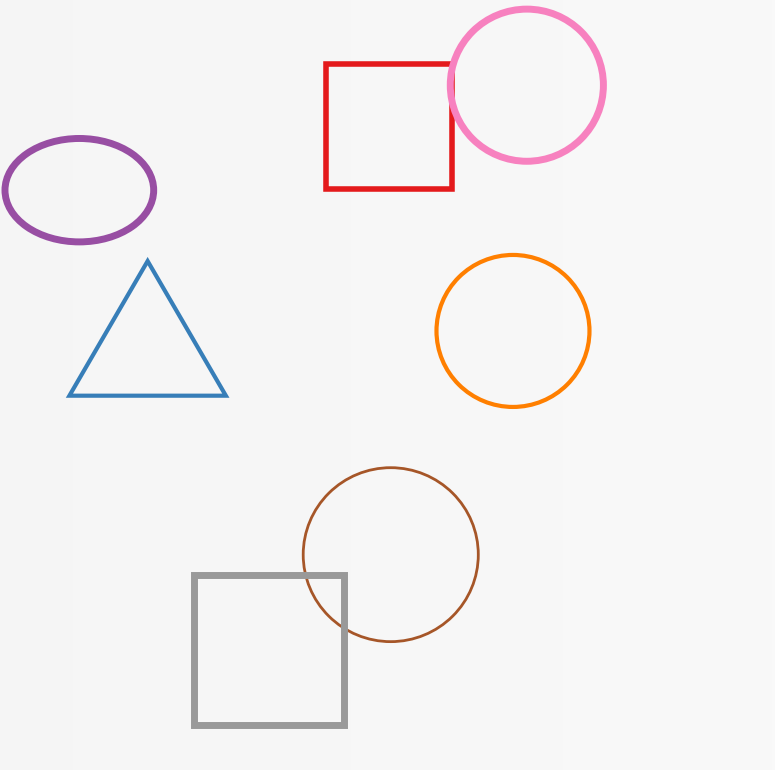[{"shape": "square", "thickness": 2, "radius": 0.41, "center": [0.502, 0.836]}, {"shape": "triangle", "thickness": 1.5, "radius": 0.58, "center": [0.19, 0.544]}, {"shape": "oval", "thickness": 2.5, "radius": 0.48, "center": [0.102, 0.753]}, {"shape": "circle", "thickness": 1.5, "radius": 0.49, "center": [0.662, 0.57]}, {"shape": "circle", "thickness": 1, "radius": 0.56, "center": [0.504, 0.28]}, {"shape": "circle", "thickness": 2.5, "radius": 0.49, "center": [0.68, 0.889]}, {"shape": "square", "thickness": 2.5, "radius": 0.49, "center": [0.347, 0.156]}]